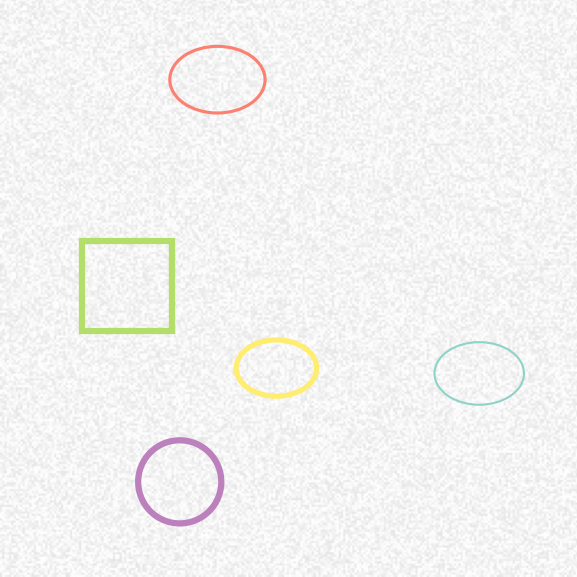[{"shape": "oval", "thickness": 1, "radius": 0.39, "center": [0.83, 0.352]}, {"shape": "oval", "thickness": 1.5, "radius": 0.41, "center": [0.377, 0.861]}, {"shape": "square", "thickness": 3, "radius": 0.39, "center": [0.22, 0.504]}, {"shape": "circle", "thickness": 3, "radius": 0.36, "center": [0.311, 0.165]}, {"shape": "oval", "thickness": 2.5, "radius": 0.35, "center": [0.479, 0.362]}]